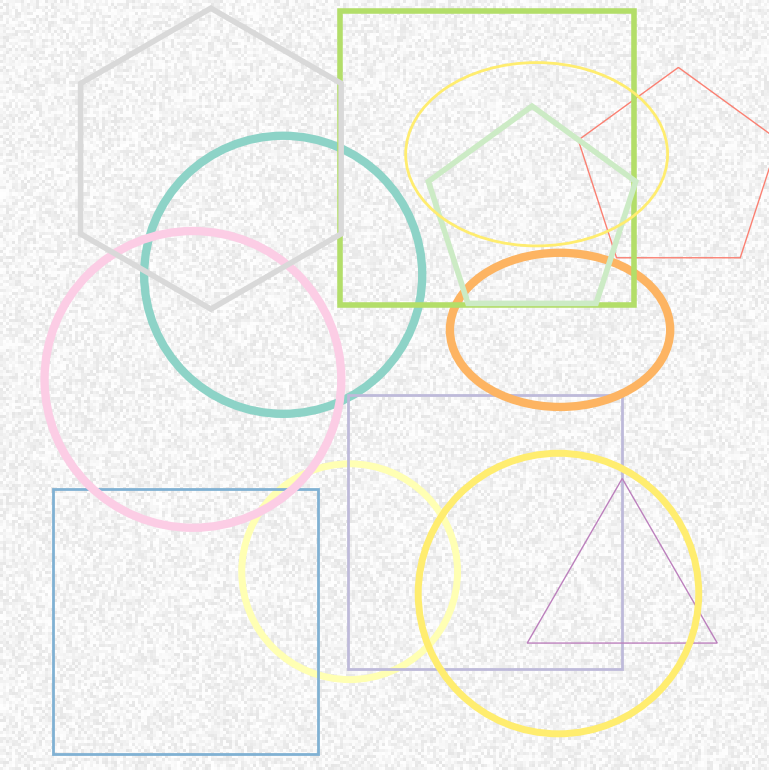[{"shape": "circle", "thickness": 3, "radius": 0.9, "center": [0.368, 0.643]}, {"shape": "circle", "thickness": 2.5, "radius": 0.7, "center": [0.454, 0.258]}, {"shape": "square", "thickness": 1, "radius": 0.89, "center": [0.629, 0.309]}, {"shape": "pentagon", "thickness": 0.5, "radius": 0.68, "center": [0.881, 0.776]}, {"shape": "square", "thickness": 1, "radius": 0.86, "center": [0.241, 0.192]}, {"shape": "oval", "thickness": 3, "radius": 0.72, "center": [0.727, 0.572]}, {"shape": "square", "thickness": 2, "radius": 0.95, "center": [0.632, 0.795]}, {"shape": "circle", "thickness": 3, "radius": 0.96, "center": [0.251, 0.507]}, {"shape": "hexagon", "thickness": 2, "radius": 0.98, "center": [0.274, 0.794]}, {"shape": "triangle", "thickness": 0.5, "radius": 0.71, "center": [0.808, 0.236]}, {"shape": "pentagon", "thickness": 2, "radius": 0.71, "center": [0.691, 0.721]}, {"shape": "oval", "thickness": 1, "radius": 0.85, "center": [0.697, 0.8]}, {"shape": "circle", "thickness": 2.5, "radius": 0.91, "center": [0.725, 0.229]}]